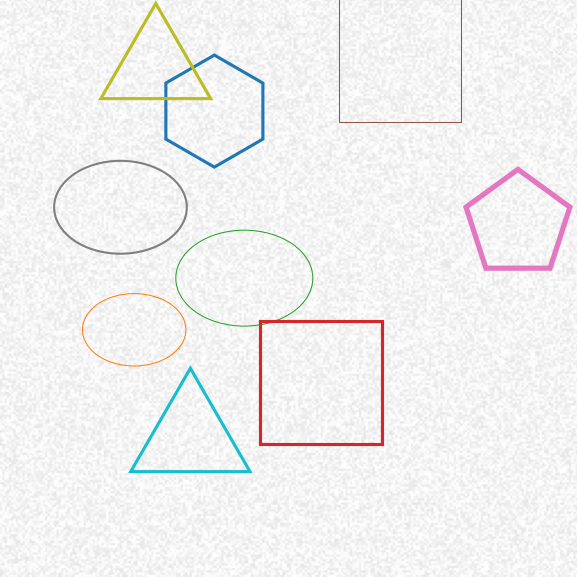[{"shape": "hexagon", "thickness": 1.5, "radius": 0.48, "center": [0.371, 0.807]}, {"shape": "oval", "thickness": 0.5, "radius": 0.45, "center": [0.232, 0.428]}, {"shape": "oval", "thickness": 0.5, "radius": 0.59, "center": [0.423, 0.517]}, {"shape": "square", "thickness": 1.5, "radius": 0.53, "center": [0.556, 0.337]}, {"shape": "square", "thickness": 0.5, "radius": 0.53, "center": [0.693, 0.895]}, {"shape": "pentagon", "thickness": 2.5, "radius": 0.47, "center": [0.897, 0.611]}, {"shape": "oval", "thickness": 1, "radius": 0.57, "center": [0.209, 0.64]}, {"shape": "triangle", "thickness": 1.5, "radius": 0.55, "center": [0.27, 0.883]}, {"shape": "triangle", "thickness": 1.5, "radius": 0.6, "center": [0.33, 0.242]}]